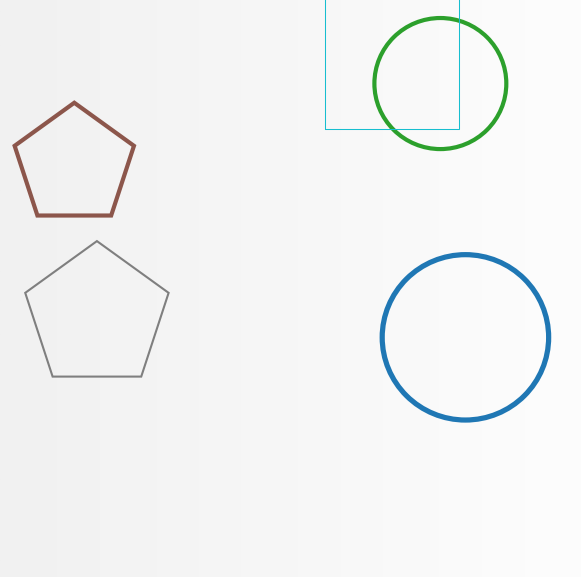[{"shape": "circle", "thickness": 2.5, "radius": 0.72, "center": [0.801, 0.415]}, {"shape": "circle", "thickness": 2, "radius": 0.57, "center": [0.758, 0.854]}, {"shape": "pentagon", "thickness": 2, "radius": 0.54, "center": [0.128, 0.713]}, {"shape": "pentagon", "thickness": 1, "radius": 0.65, "center": [0.167, 0.452]}, {"shape": "square", "thickness": 0.5, "radius": 0.58, "center": [0.675, 0.89]}]